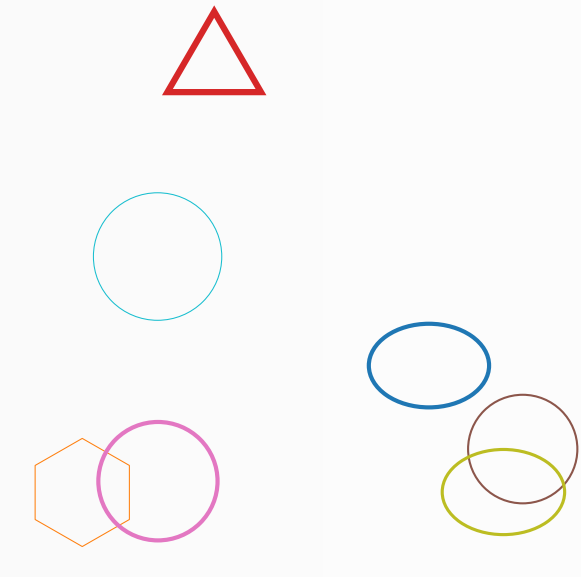[{"shape": "oval", "thickness": 2, "radius": 0.52, "center": [0.738, 0.366]}, {"shape": "hexagon", "thickness": 0.5, "radius": 0.47, "center": [0.142, 0.146]}, {"shape": "triangle", "thickness": 3, "radius": 0.46, "center": [0.369, 0.886]}, {"shape": "circle", "thickness": 1, "radius": 0.47, "center": [0.899, 0.222]}, {"shape": "circle", "thickness": 2, "radius": 0.51, "center": [0.272, 0.166]}, {"shape": "oval", "thickness": 1.5, "radius": 0.53, "center": [0.866, 0.147]}, {"shape": "circle", "thickness": 0.5, "radius": 0.55, "center": [0.271, 0.555]}]